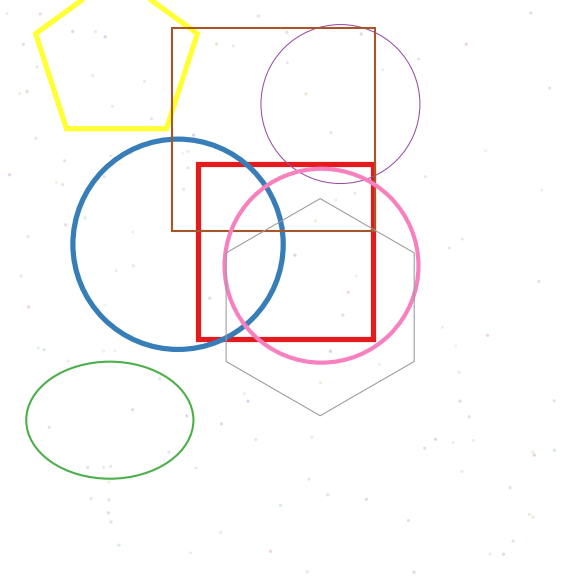[{"shape": "square", "thickness": 2.5, "radius": 0.76, "center": [0.494, 0.564]}, {"shape": "circle", "thickness": 2.5, "radius": 0.91, "center": [0.308, 0.576]}, {"shape": "oval", "thickness": 1, "radius": 0.72, "center": [0.19, 0.272]}, {"shape": "circle", "thickness": 0.5, "radius": 0.69, "center": [0.59, 0.819]}, {"shape": "pentagon", "thickness": 2.5, "radius": 0.74, "center": [0.202, 0.895]}, {"shape": "square", "thickness": 1, "radius": 0.88, "center": [0.474, 0.774]}, {"shape": "circle", "thickness": 2, "radius": 0.84, "center": [0.557, 0.539]}, {"shape": "hexagon", "thickness": 0.5, "radius": 0.94, "center": [0.554, 0.467]}]